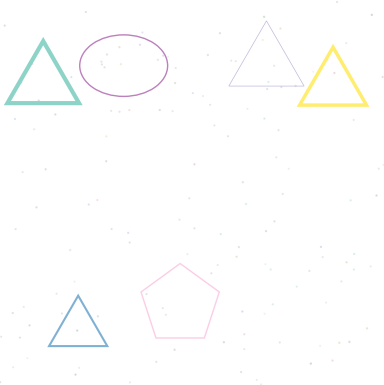[{"shape": "triangle", "thickness": 3, "radius": 0.54, "center": [0.112, 0.786]}, {"shape": "triangle", "thickness": 0.5, "radius": 0.56, "center": [0.692, 0.833]}, {"shape": "triangle", "thickness": 1.5, "radius": 0.44, "center": [0.203, 0.145]}, {"shape": "pentagon", "thickness": 1, "radius": 0.53, "center": [0.468, 0.209]}, {"shape": "oval", "thickness": 1, "radius": 0.57, "center": [0.321, 0.83]}, {"shape": "triangle", "thickness": 2.5, "radius": 0.5, "center": [0.865, 0.777]}]